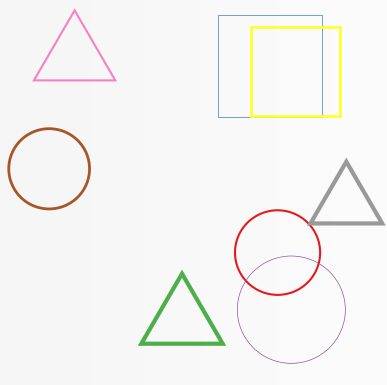[{"shape": "circle", "thickness": 1.5, "radius": 0.55, "center": [0.716, 0.344]}, {"shape": "square", "thickness": 0.5, "radius": 0.67, "center": [0.697, 0.829]}, {"shape": "triangle", "thickness": 3, "radius": 0.61, "center": [0.47, 0.168]}, {"shape": "circle", "thickness": 0.5, "radius": 0.7, "center": [0.752, 0.196]}, {"shape": "square", "thickness": 2, "radius": 0.58, "center": [0.763, 0.814]}, {"shape": "circle", "thickness": 2, "radius": 0.52, "center": [0.127, 0.562]}, {"shape": "triangle", "thickness": 1.5, "radius": 0.61, "center": [0.193, 0.852]}, {"shape": "triangle", "thickness": 3, "radius": 0.53, "center": [0.894, 0.473]}]